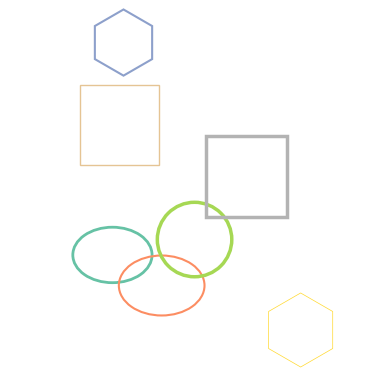[{"shape": "oval", "thickness": 2, "radius": 0.51, "center": [0.292, 0.338]}, {"shape": "oval", "thickness": 1.5, "radius": 0.56, "center": [0.42, 0.258]}, {"shape": "hexagon", "thickness": 1.5, "radius": 0.43, "center": [0.321, 0.889]}, {"shape": "circle", "thickness": 2.5, "radius": 0.48, "center": [0.505, 0.378]}, {"shape": "hexagon", "thickness": 0.5, "radius": 0.48, "center": [0.781, 0.143]}, {"shape": "square", "thickness": 1, "radius": 0.51, "center": [0.31, 0.676]}, {"shape": "square", "thickness": 2.5, "radius": 0.52, "center": [0.64, 0.542]}]